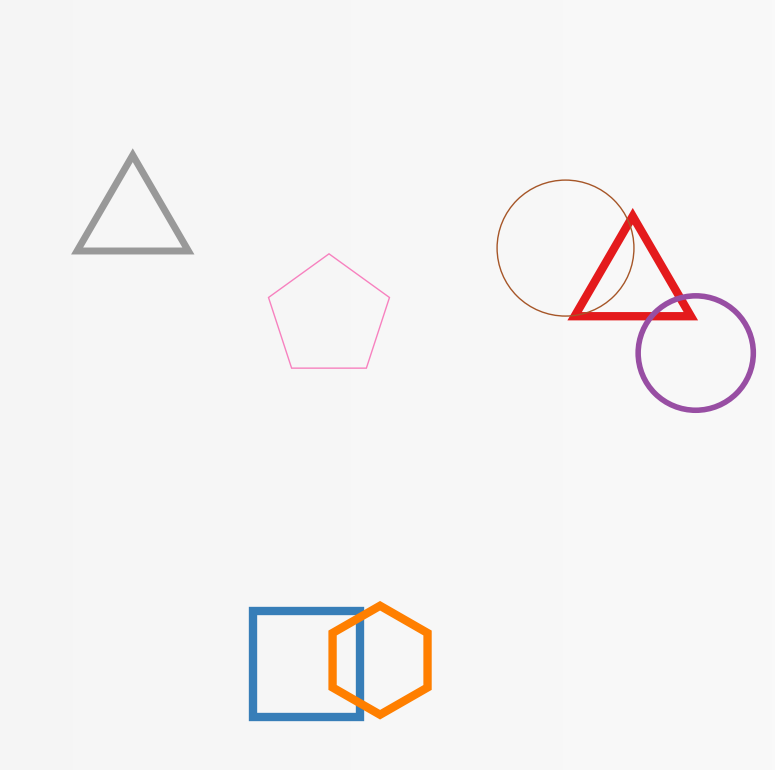[{"shape": "triangle", "thickness": 3, "radius": 0.43, "center": [0.816, 0.633]}, {"shape": "square", "thickness": 3, "radius": 0.34, "center": [0.395, 0.137]}, {"shape": "circle", "thickness": 2, "radius": 0.37, "center": [0.898, 0.541]}, {"shape": "hexagon", "thickness": 3, "radius": 0.35, "center": [0.49, 0.143]}, {"shape": "circle", "thickness": 0.5, "radius": 0.44, "center": [0.73, 0.678]}, {"shape": "pentagon", "thickness": 0.5, "radius": 0.41, "center": [0.425, 0.588]}, {"shape": "triangle", "thickness": 2.5, "radius": 0.41, "center": [0.171, 0.715]}]